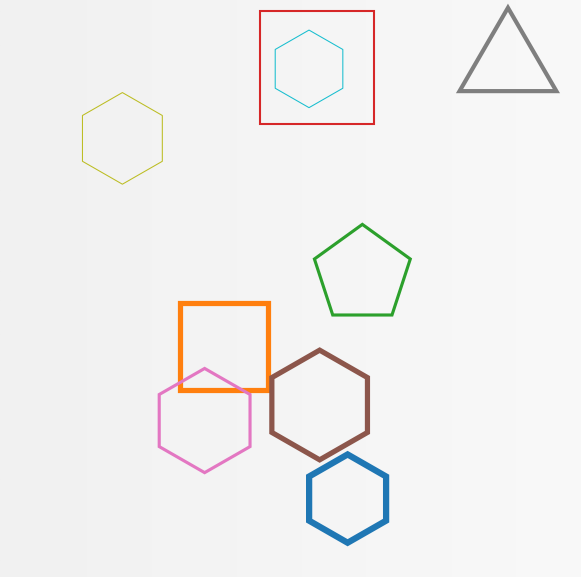[{"shape": "hexagon", "thickness": 3, "radius": 0.38, "center": [0.598, 0.136]}, {"shape": "square", "thickness": 2.5, "radius": 0.38, "center": [0.386, 0.399]}, {"shape": "pentagon", "thickness": 1.5, "radius": 0.43, "center": [0.623, 0.524]}, {"shape": "square", "thickness": 1, "radius": 0.49, "center": [0.546, 0.883]}, {"shape": "hexagon", "thickness": 2.5, "radius": 0.47, "center": [0.55, 0.298]}, {"shape": "hexagon", "thickness": 1.5, "radius": 0.45, "center": [0.352, 0.271]}, {"shape": "triangle", "thickness": 2, "radius": 0.48, "center": [0.874, 0.889]}, {"shape": "hexagon", "thickness": 0.5, "radius": 0.4, "center": [0.211, 0.759]}, {"shape": "hexagon", "thickness": 0.5, "radius": 0.34, "center": [0.532, 0.88]}]